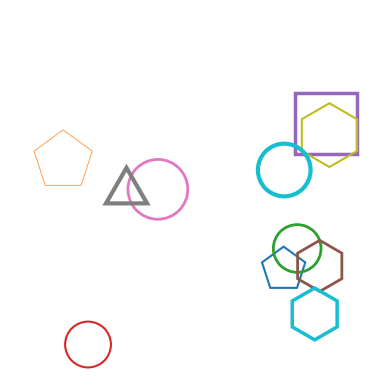[{"shape": "pentagon", "thickness": 1.5, "radius": 0.3, "center": [0.737, 0.3]}, {"shape": "pentagon", "thickness": 0.5, "radius": 0.4, "center": [0.164, 0.583]}, {"shape": "circle", "thickness": 2, "radius": 0.31, "center": [0.772, 0.355]}, {"shape": "circle", "thickness": 1.5, "radius": 0.3, "center": [0.229, 0.105]}, {"shape": "square", "thickness": 2.5, "radius": 0.4, "center": [0.846, 0.68]}, {"shape": "hexagon", "thickness": 2, "radius": 0.33, "center": [0.83, 0.309]}, {"shape": "circle", "thickness": 2, "radius": 0.39, "center": [0.41, 0.508]}, {"shape": "triangle", "thickness": 3, "radius": 0.31, "center": [0.329, 0.503]}, {"shape": "hexagon", "thickness": 1.5, "radius": 0.41, "center": [0.856, 0.649]}, {"shape": "circle", "thickness": 3, "radius": 0.34, "center": [0.738, 0.558]}, {"shape": "hexagon", "thickness": 2.5, "radius": 0.34, "center": [0.817, 0.185]}]